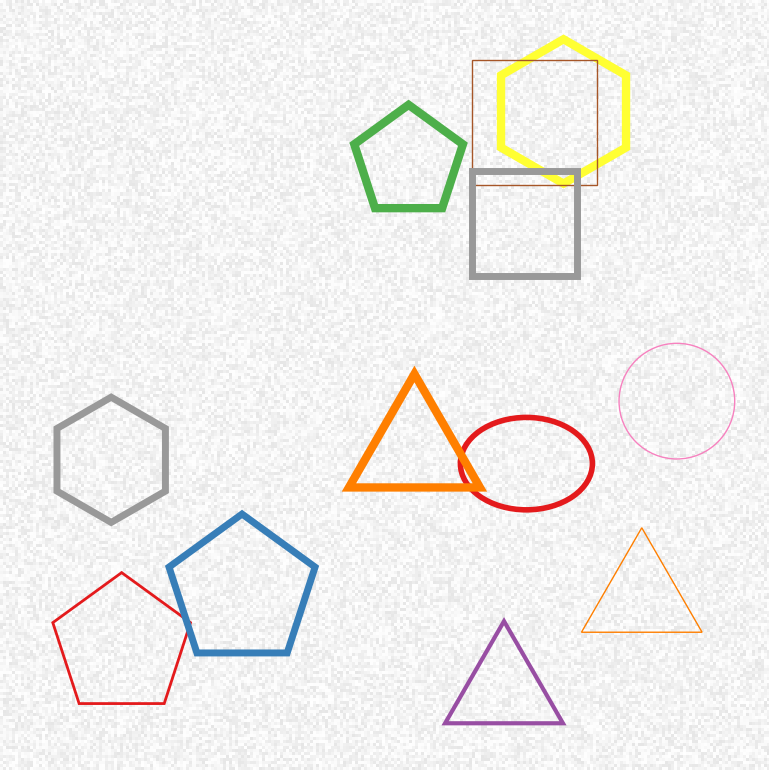[{"shape": "pentagon", "thickness": 1, "radius": 0.47, "center": [0.158, 0.162]}, {"shape": "oval", "thickness": 2, "radius": 0.43, "center": [0.684, 0.398]}, {"shape": "pentagon", "thickness": 2.5, "radius": 0.5, "center": [0.314, 0.233]}, {"shape": "pentagon", "thickness": 3, "radius": 0.37, "center": [0.531, 0.79]}, {"shape": "triangle", "thickness": 1.5, "radius": 0.44, "center": [0.655, 0.105]}, {"shape": "triangle", "thickness": 0.5, "radius": 0.45, "center": [0.833, 0.224]}, {"shape": "triangle", "thickness": 3, "radius": 0.49, "center": [0.538, 0.416]}, {"shape": "hexagon", "thickness": 3, "radius": 0.47, "center": [0.732, 0.855]}, {"shape": "square", "thickness": 0.5, "radius": 0.41, "center": [0.694, 0.841]}, {"shape": "circle", "thickness": 0.5, "radius": 0.38, "center": [0.879, 0.479]}, {"shape": "hexagon", "thickness": 2.5, "radius": 0.41, "center": [0.144, 0.403]}, {"shape": "square", "thickness": 2.5, "radius": 0.34, "center": [0.682, 0.71]}]